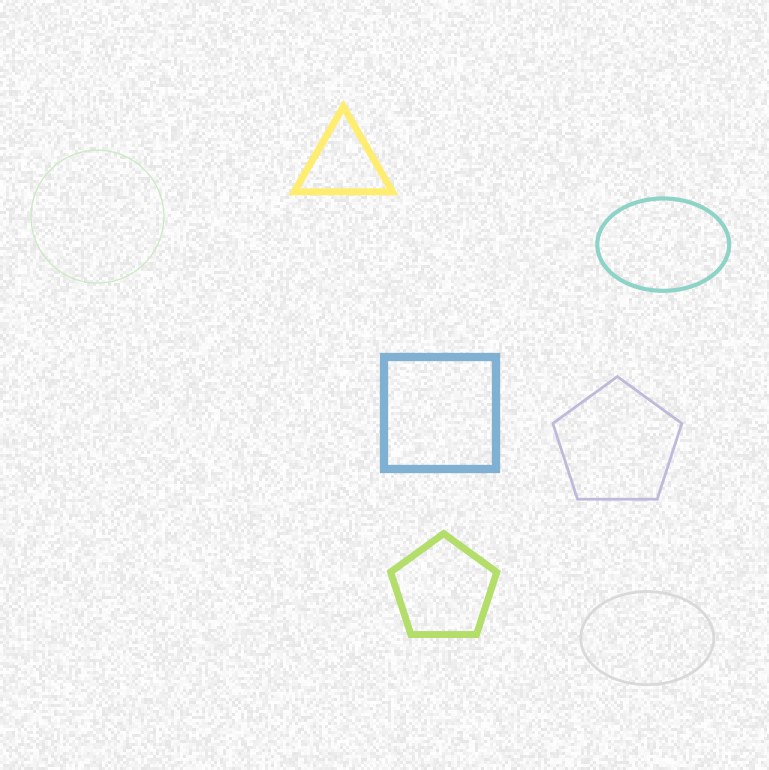[{"shape": "oval", "thickness": 1.5, "radius": 0.43, "center": [0.861, 0.682]}, {"shape": "pentagon", "thickness": 1, "radius": 0.44, "center": [0.802, 0.423]}, {"shape": "square", "thickness": 3, "radius": 0.36, "center": [0.571, 0.464]}, {"shape": "pentagon", "thickness": 2.5, "radius": 0.36, "center": [0.576, 0.235]}, {"shape": "oval", "thickness": 1, "radius": 0.43, "center": [0.841, 0.171]}, {"shape": "circle", "thickness": 0.5, "radius": 0.43, "center": [0.127, 0.719]}, {"shape": "triangle", "thickness": 2.5, "radius": 0.37, "center": [0.446, 0.788]}]